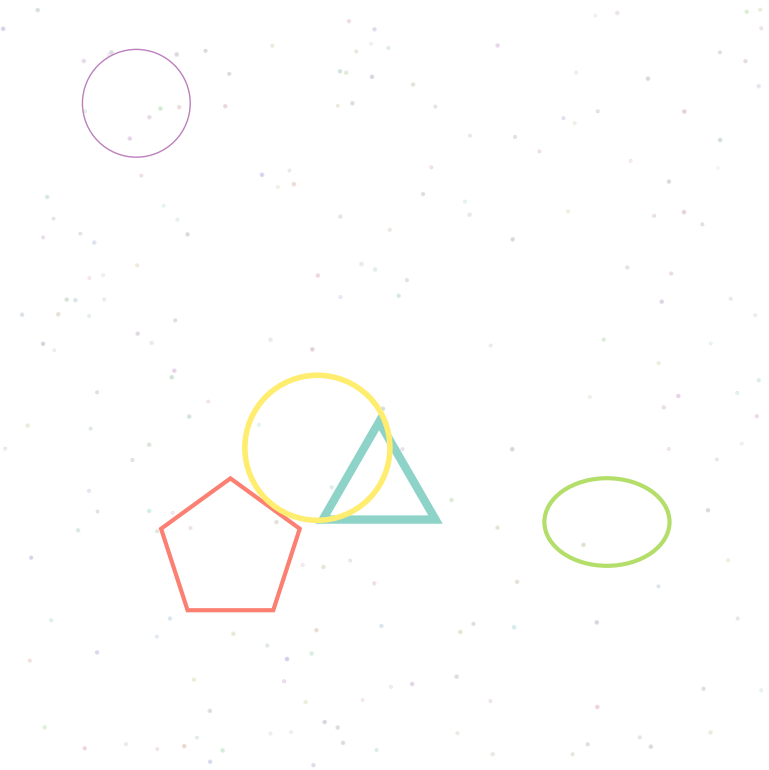[{"shape": "triangle", "thickness": 3, "radius": 0.42, "center": [0.492, 0.368]}, {"shape": "pentagon", "thickness": 1.5, "radius": 0.47, "center": [0.299, 0.284]}, {"shape": "oval", "thickness": 1.5, "radius": 0.41, "center": [0.788, 0.322]}, {"shape": "circle", "thickness": 0.5, "radius": 0.35, "center": [0.177, 0.866]}, {"shape": "circle", "thickness": 2, "radius": 0.47, "center": [0.412, 0.418]}]